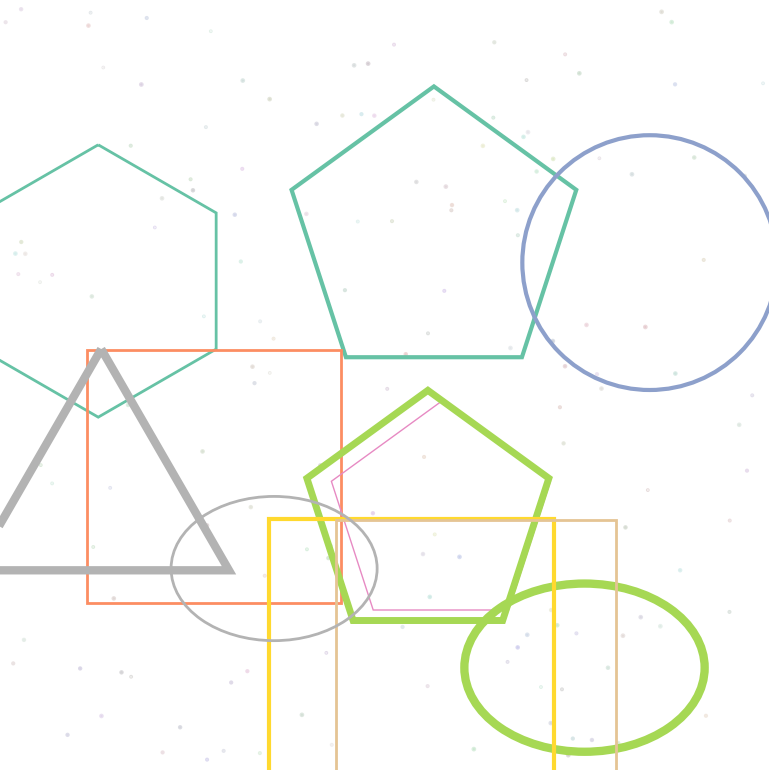[{"shape": "pentagon", "thickness": 1.5, "radius": 0.97, "center": [0.564, 0.693]}, {"shape": "hexagon", "thickness": 1, "radius": 0.88, "center": [0.128, 0.635]}, {"shape": "square", "thickness": 1, "radius": 0.82, "center": [0.278, 0.381]}, {"shape": "circle", "thickness": 1.5, "radius": 0.83, "center": [0.844, 0.659]}, {"shape": "pentagon", "thickness": 0.5, "radius": 0.75, "center": [0.573, 0.329]}, {"shape": "oval", "thickness": 3, "radius": 0.78, "center": [0.759, 0.133]}, {"shape": "pentagon", "thickness": 2.5, "radius": 0.83, "center": [0.556, 0.328]}, {"shape": "square", "thickness": 1.5, "radius": 0.92, "center": [0.535, 0.141]}, {"shape": "square", "thickness": 1, "radius": 0.91, "center": [0.619, 0.143]}, {"shape": "oval", "thickness": 1, "radius": 0.67, "center": [0.356, 0.262]}, {"shape": "triangle", "thickness": 3, "radius": 0.96, "center": [0.131, 0.355]}]